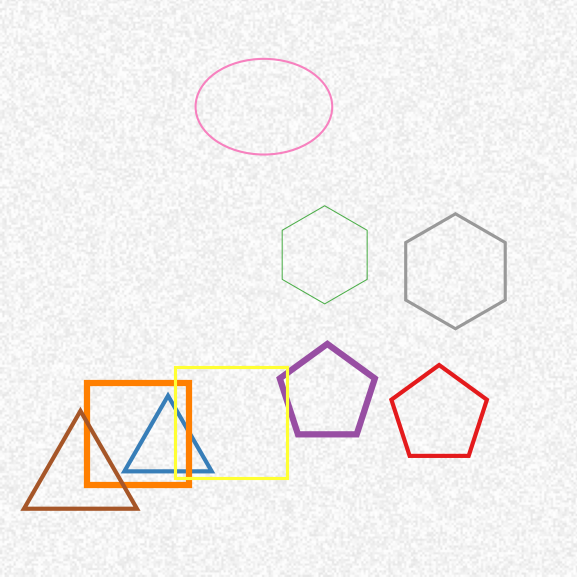[{"shape": "pentagon", "thickness": 2, "radius": 0.43, "center": [0.76, 0.28]}, {"shape": "triangle", "thickness": 2, "radius": 0.44, "center": [0.291, 0.227]}, {"shape": "hexagon", "thickness": 0.5, "radius": 0.42, "center": [0.562, 0.558]}, {"shape": "pentagon", "thickness": 3, "radius": 0.43, "center": [0.567, 0.317]}, {"shape": "square", "thickness": 3, "radius": 0.44, "center": [0.24, 0.248]}, {"shape": "square", "thickness": 1.5, "radius": 0.48, "center": [0.4, 0.268]}, {"shape": "triangle", "thickness": 2, "radius": 0.56, "center": [0.139, 0.175]}, {"shape": "oval", "thickness": 1, "radius": 0.59, "center": [0.457, 0.814]}, {"shape": "hexagon", "thickness": 1.5, "radius": 0.5, "center": [0.789, 0.529]}]